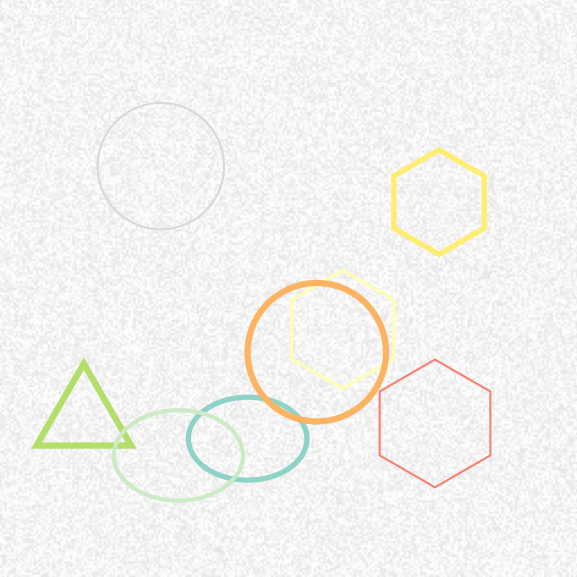[{"shape": "oval", "thickness": 2.5, "radius": 0.51, "center": [0.429, 0.24]}, {"shape": "hexagon", "thickness": 1.5, "radius": 0.51, "center": [0.593, 0.429]}, {"shape": "hexagon", "thickness": 1, "radius": 0.55, "center": [0.753, 0.266]}, {"shape": "circle", "thickness": 3, "radius": 0.6, "center": [0.549, 0.389]}, {"shape": "triangle", "thickness": 3, "radius": 0.47, "center": [0.145, 0.275]}, {"shape": "circle", "thickness": 1, "radius": 0.55, "center": [0.279, 0.711]}, {"shape": "oval", "thickness": 2, "radius": 0.56, "center": [0.309, 0.211]}, {"shape": "hexagon", "thickness": 2.5, "radius": 0.45, "center": [0.76, 0.649]}]